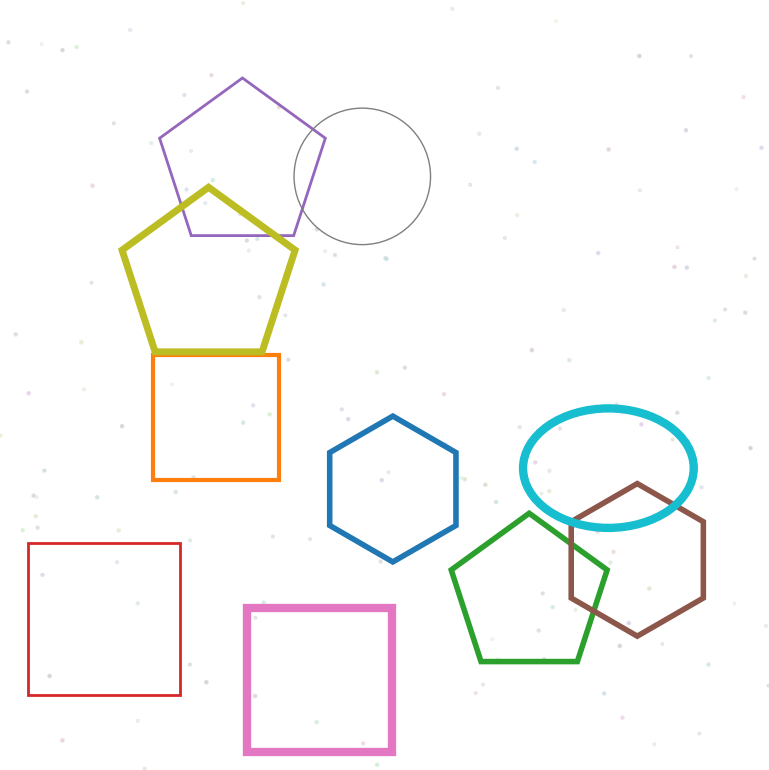[{"shape": "hexagon", "thickness": 2, "radius": 0.47, "center": [0.51, 0.365]}, {"shape": "square", "thickness": 1.5, "radius": 0.41, "center": [0.28, 0.458]}, {"shape": "pentagon", "thickness": 2, "radius": 0.53, "center": [0.687, 0.227]}, {"shape": "square", "thickness": 1, "radius": 0.49, "center": [0.136, 0.196]}, {"shape": "pentagon", "thickness": 1, "radius": 0.57, "center": [0.315, 0.786]}, {"shape": "hexagon", "thickness": 2, "radius": 0.5, "center": [0.828, 0.273]}, {"shape": "square", "thickness": 3, "radius": 0.47, "center": [0.415, 0.117]}, {"shape": "circle", "thickness": 0.5, "radius": 0.44, "center": [0.471, 0.771]}, {"shape": "pentagon", "thickness": 2.5, "radius": 0.59, "center": [0.271, 0.639]}, {"shape": "oval", "thickness": 3, "radius": 0.55, "center": [0.79, 0.392]}]